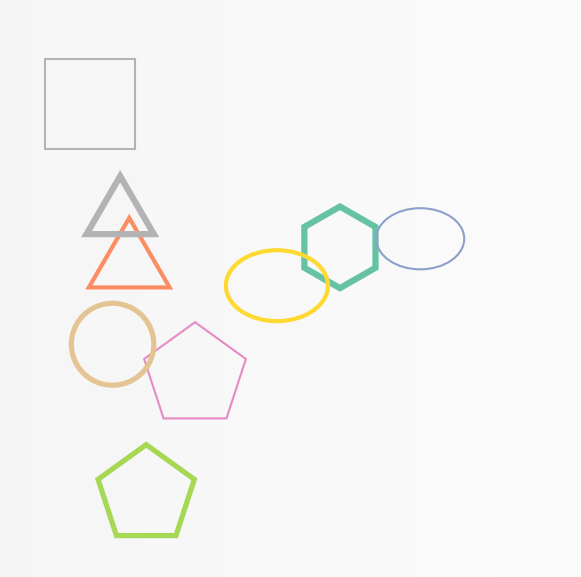[{"shape": "hexagon", "thickness": 3, "radius": 0.35, "center": [0.585, 0.571]}, {"shape": "triangle", "thickness": 2, "radius": 0.4, "center": [0.222, 0.542]}, {"shape": "oval", "thickness": 1, "radius": 0.38, "center": [0.723, 0.586]}, {"shape": "pentagon", "thickness": 1, "radius": 0.46, "center": [0.336, 0.349]}, {"shape": "pentagon", "thickness": 2.5, "radius": 0.44, "center": [0.252, 0.142]}, {"shape": "oval", "thickness": 2, "radius": 0.44, "center": [0.476, 0.504]}, {"shape": "circle", "thickness": 2.5, "radius": 0.35, "center": [0.194, 0.403]}, {"shape": "square", "thickness": 1, "radius": 0.39, "center": [0.155, 0.819]}, {"shape": "triangle", "thickness": 3, "radius": 0.33, "center": [0.207, 0.627]}]